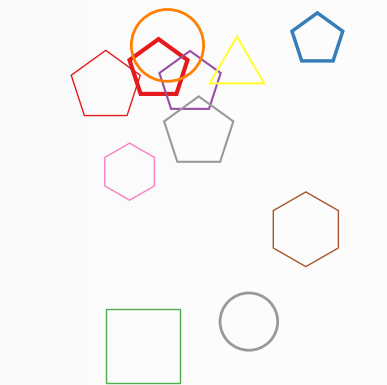[{"shape": "pentagon", "thickness": 3, "radius": 0.39, "center": [0.409, 0.82]}, {"shape": "pentagon", "thickness": 1, "radius": 0.47, "center": [0.273, 0.776]}, {"shape": "pentagon", "thickness": 2.5, "radius": 0.34, "center": [0.819, 0.898]}, {"shape": "square", "thickness": 1, "radius": 0.48, "center": [0.369, 0.101]}, {"shape": "pentagon", "thickness": 1.5, "radius": 0.42, "center": [0.49, 0.785]}, {"shape": "circle", "thickness": 2, "radius": 0.47, "center": [0.432, 0.882]}, {"shape": "triangle", "thickness": 1.5, "radius": 0.4, "center": [0.611, 0.824]}, {"shape": "hexagon", "thickness": 1, "radius": 0.48, "center": [0.789, 0.404]}, {"shape": "hexagon", "thickness": 1, "radius": 0.37, "center": [0.334, 0.554]}, {"shape": "circle", "thickness": 2, "radius": 0.37, "center": [0.642, 0.165]}, {"shape": "pentagon", "thickness": 1.5, "radius": 0.47, "center": [0.513, 0.656]}]